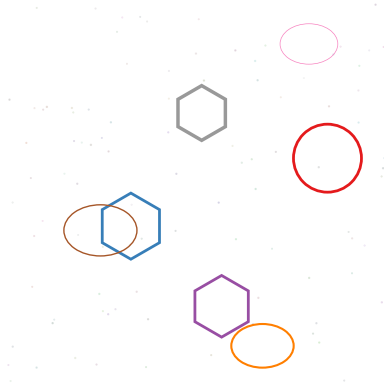[{"shape": "circle", "thickness": 2, "radius": 0.44, "center": [0.851, 0.589]}, {"shape": "hexagon", "thickness": 2, "radius": 0.43, "center": [0.34, 0.413]}, {"shape": "hexagon", "thickness": 2, "radius": 0.4, "center": [0.576, 0.204]}, {"shape": "oval", "thickness": 1.5, "radius": 0.41, "center": [0.682, 0.102]}, {"shape": "oval", "thickness": 1, "radius": 0.47, "center": [0.261, 0.402]}, {"shape": "oval", "thickness": 0.5, "radius": 0.38, "center": [0.802, 0.886]}, {"shape": "hexagon", "thickness": 2.5, "radius": 0.36, "center": [0.524, 0.707]}]